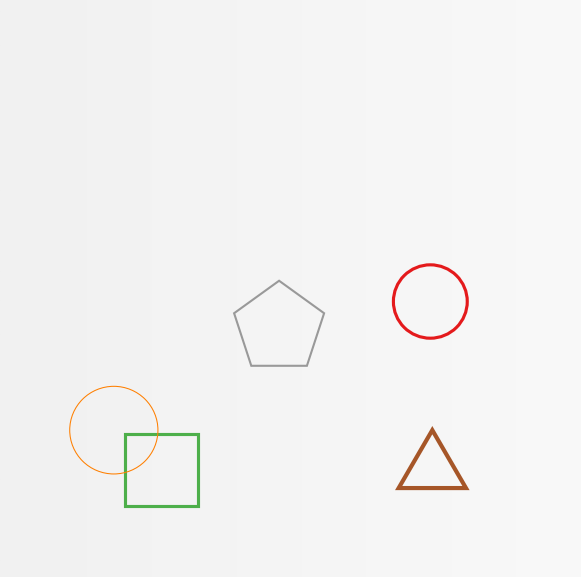[{"shape": "circle", "thickness": 1.5, "radius": 0.32, "center": [0.74, 0.477]}, {"shape": "square", "thickness": 1.5, "radius": 0.31, "center": [0.278, 0.185]}, {"shape": "circle", "thickness": 0.5, "radius": 0.38, "center": [0.196, 0.254]}, {"shape": "triangle", "thickness": 2, "radius": 0.33, "center": [0.744, 0.187]}, {"shape": "pentagon", "thickness": 1, "radius": 0.41, "center": [0.48, 0.432]}]